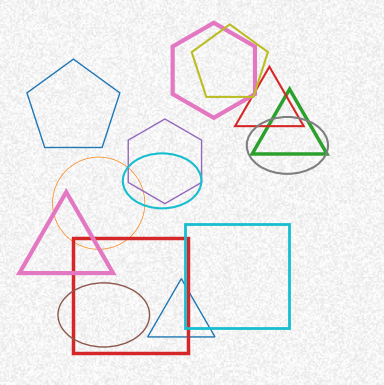[{"shape": "pentagon", "thickness": 1, "radius": 0.63, "center": [0.191, 0.72]}, {"shape": "triangle", "thickness": 1, "radius": 0.5, "center": [0.471, 0.175]}, {"shape": "circle", "thickness": 0.5, "radius": 0.6, "center": [0.256, 0.472]}, {"shape": "triangle", "thickness": 2.5, "radius": 0.56, "center": [0.752, 0.656]}, {"shape": "square", "thickness": 2.5, "radius": 0.75, "center": [0.338, 0.233]}, {"shape": "triangle", "thickness": 1.5, "radius": 0.51, "center": [0.7, 0.724]}, {"shape": "hexagon", "thickness": 1, "radius": 0.55, "center": [0.428, 0.581]}, {"shape": "oval", "thickness": 1, "radius": 0.59, "center": [0.27, 0.182]}, {"shape": "triangle", "thickness": 3, "radius": 0.7, "center": [0.172, 0.361]}, {"shape": "hexagon", "thickness": 3, "radius": 0.62, "center": [0.555, 0.817]}, {"shape": "oval", "thickness": 1.5, "radius": 0.53, "center": [0.746, 0.622]}, {"shape": "pentagon", "thickness": 1.5, "radius": 0.52, "center": [0.597, 0.833]}, {"shape": "square", "thickness": 2, "radius": 0.68, "center": [0.616, 0.283]}, {"shape": "oval", "thickness": 1.5, "radius": 0.51, "center": [0.421, 0.53]}]